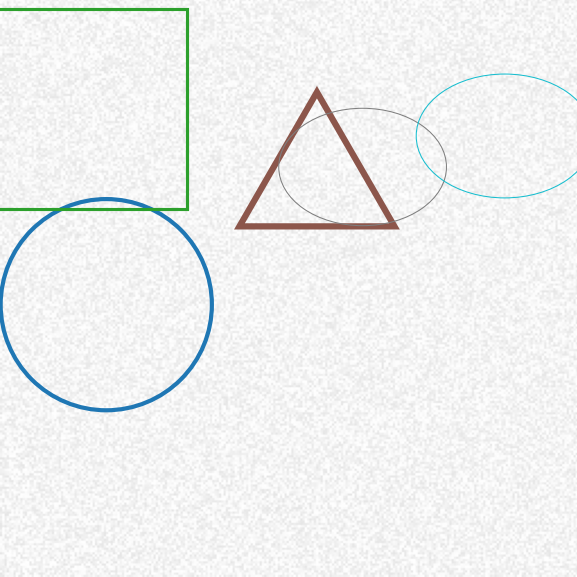[{"shape": "circle", "thickness": 2, "radius": 0.91, "center": [0.184, 0.472]}, {"shape": "square", "thickness": 1.5, "radius": 0.87, "center": [0.151, 0.811]}, {"shape": "triangle", "thickness": 3, "radius": 0.77, "center": [0.549, 0.685]}, {"shape": "oval", "thickness": 0.5, "radius": 0.73, "center": [0.628, 0.71]}, {"shape": "oval", "thickness": 0.5, "radius": 0.77, "center": [0.874, 0.764]}]